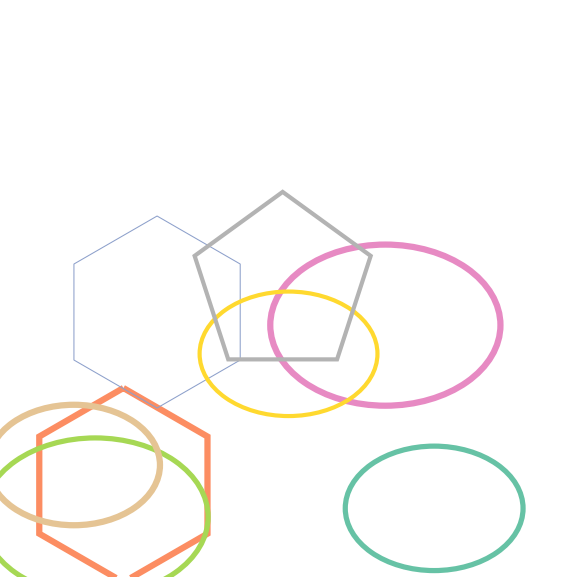[{"shape": "oval", "thickness": 2.5, "radius": 0.77, "center": [0.752, 0.119]}, {"shape": "hexagon", "thickness": 3, "radius": 0.84, "center": [0.214, 0.159]}, {"shape": "hexagon", "thickness": 0.5, "radius": 0.83, "center": [0.272, 0.459]}, {"shape": "oval", "thickness": 3, "radius": 1.0, "center": [0.667, 0.436]}, {"shape": "oval", "thickness": 2.5, "radius": 0.98, "center": [0.165, 0.104]}, {"shape": "oval", "thickness": 2, "radius": 0.77, "center": [0.5, 0.386]}, {"shape": "oval", "thickness": 3, "radius": 0.74, "center": [0.128, 0.194]}, {"shape": "pentagon", "thickness": 2, "radius": 0.8, "center": [0.489, 0.507]}]